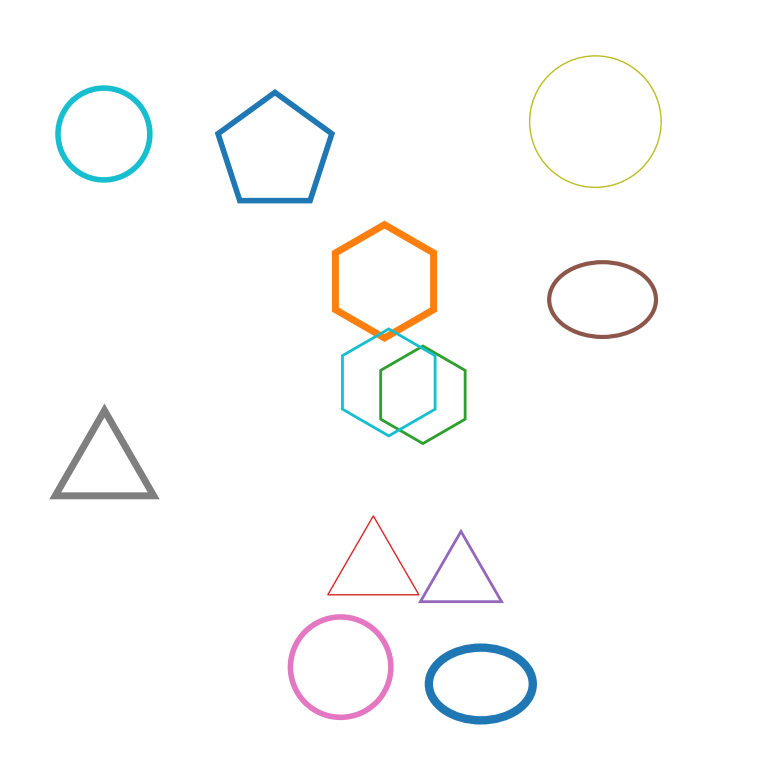[{"shape": "pentagon", "thickness": 2, "radius": 0.39, "center": [0.357, 0.802]}, {"shape": "oval", "thickness": 3, "radius": 0.34, "center": [0.624, 0.112]}, {"shape": "hexagon", "thickness": 2.5, "radius": 0.37, "center": [0.499, 0.635]}, {"shape": "hexagon", "thickness": 1, "radius": 0.32, "center": [0.549, 0.487]}, {"shape": "triangle", "thickness": 0.5, "radius": 0.34, "center": [0.485, 0.262]}, {"shape": "triangle", "thickness": 1, "radius": 0.3, "center": [0.599, 0.249]}, {"shape": "oval", "thickness": 1.5, "radius": 0.35, "center": [0.783, 0.611]}, {"shape": "circle", "thickness": 2, "radius": 0.33, "center": [0.442, 0.134]}, {"shape": "triangle", "thickness": 2.5, "radius": 0.37, "center": [0.136, 0.393]}, {"shape": "circle", "thickness": 0.5, "radius": 0.43, "center": [0.773, 0.842]}, {"shape": "circle", "thickness": 2, "radius": 0.3, "center": [0.135, 0.826]}, {"shape": "hexagon", "thickness": 1, "radius": 0.35, "center": [0.505, 0.503]}]